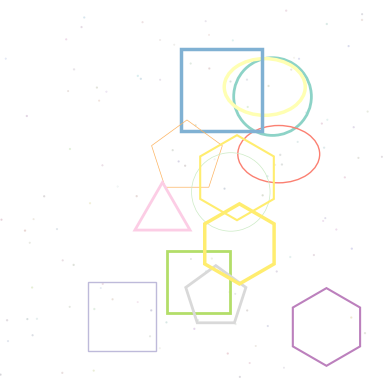[{"shape": "circle", "thickness": 2, "radius": 0.5, "center": [0.708, 0.749]}, {"shape": "oval", "thickness": 2.5, "radius": 0.53, "center": [0.688, 0.774]}, {"shape": "square", "thickness": 1, "radius": 0.45, "center": [0.317, 0.178]}, {"shape": "oval", "thickness": 1, "radius": 0.53, "center": [0.724, 0.6]}, {"shape": "square", "thickness": 2.5, "radius": 0.53, "center": [0.576, 0.767]}, {"shape": "pentagon", "thickness": 0.5, "radius": 0.48, "center": [0.486, 0.592]}, {"shape": "square", "thickness": 2, "radius": 0.41, "center": [0.515, 0.267]}, {"shape": "triangle", "thickness": 2, "radius": 0.41, "center": [0.422, 0.444]}, {"shape": "pentagon", "thickness": 2, "radius": 0.41, "center": [0.561, 0.228]}, {"shape": "hexagon", "thickness": 1.5, "radius": 0.5, "center": [0.848, 0.151]}, {"shape": "circle", "thickness": 0.5, "radius": 0.51, "center": [0.6, 0.501]}, {"shape": "hexagon", "thickness": 2.5, "radius": 0.52, "center": [0.622, 0.367]}, {"shape": "hexagon", "thickness": 1.5, "radius": 0.55, "center": [0.616, 0.538]}]